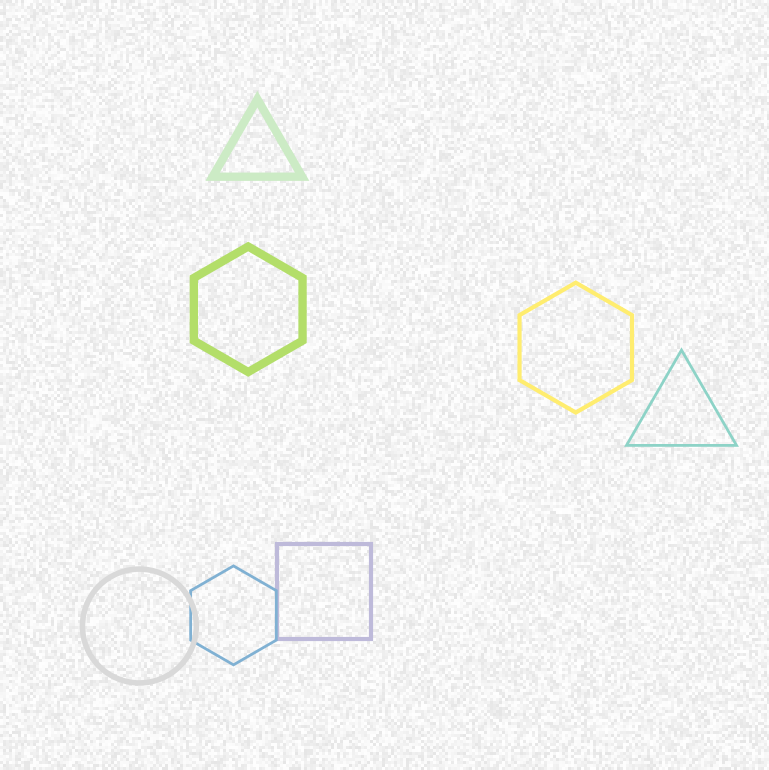[{"shape": "triangle", "thickness": 1, "radius": 0.41, "center": [0.885, 0.463]}, {"shape": "square", "thickness": 1.5, "radius": 0.31, "center": [0.421, 0.232]}, {"shape": "hexagon", "thickness": 1, "radius": 0.32, "center": [0.303, 0.201]}, {"shape": "hexagon", "thickness": 3, "radius": 0.41, "center": [0.322, 0.598]}, {"shape": "circle", "thickness": 2, "radius": 0.37, "center": [0.181, 0.187]}, {"shape": "triangle", "thickness": 3, "radius": 0.34, "center": [0.334, 0.804]}, {"shape": "hexagon", "thickness": 1.5, "radius": 0.42, "center": [0.748, 0.549]}]